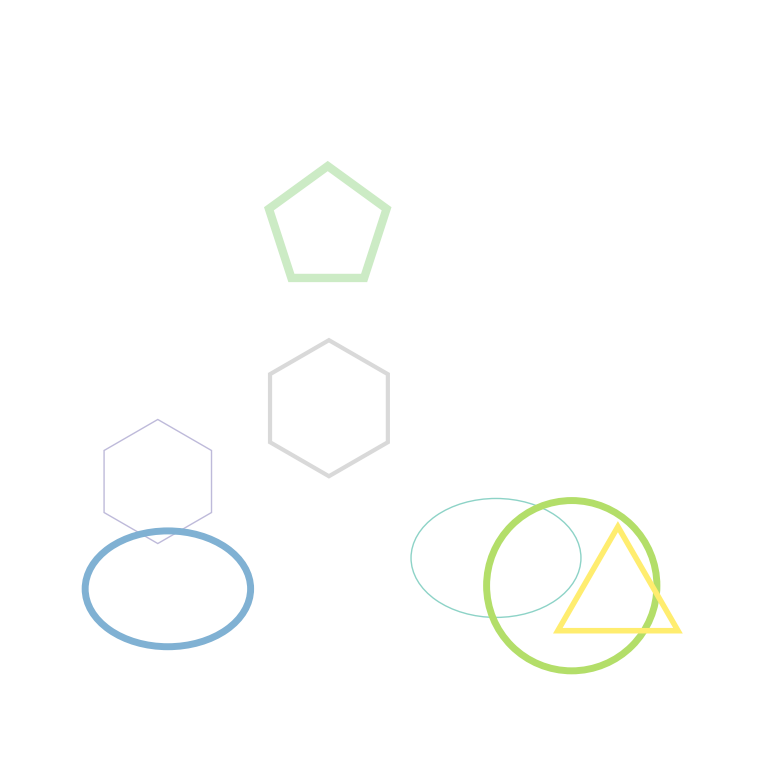[{"shape": "oval", "thickness": 0.5, "radius": 0.55, "center": [0.644, 0.275]}, {"shape": "hexagon", "thickness": 0.5, "radius": 0.4, "center": [0.205, 0.375]}, {"shape": "oval", "thickness": 2.5, "radius": 0.54, "center": [0.218, 0.235]}, {"shape": "circle", "thickness": 2.5, "radius": 0.55, "center": [0.743, 0.239]}, {"shape": "hexagon", "thickness": 1.5, "radius": 0.44, "center": [0.427, 0.47]}, {"shape": "pentagon", "thickness": 3, "radius": 0.4, "center": [0.426, 0.704]}, {"shape": "triangle", "thickness": 2, "radius": 0.45, "center": [0.802, 0.226]}]